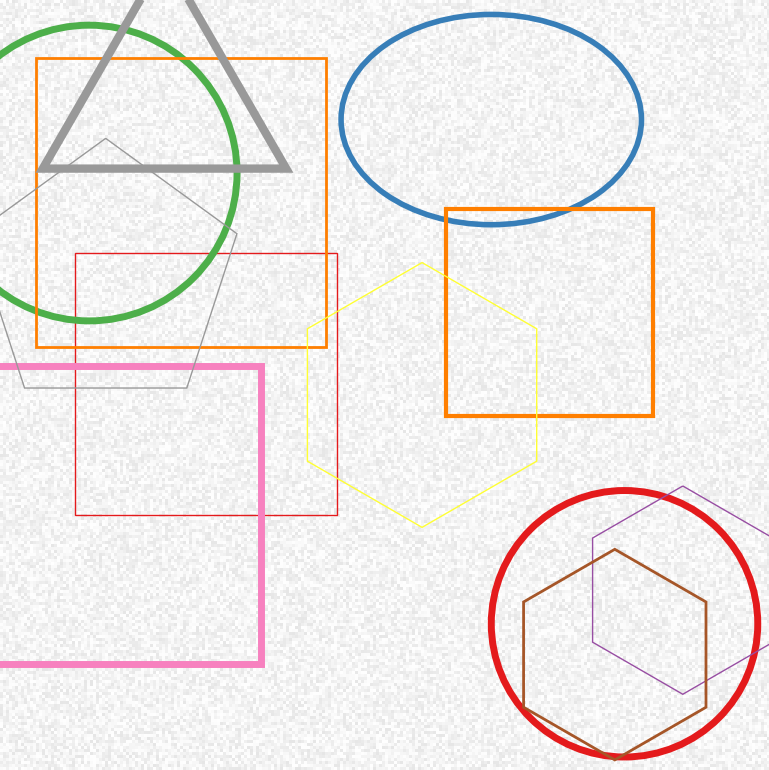[{"shape": "square", "thickness": 0.5, "radius": 0.85, "center": [0.268, 0.501]}, {"shape": "circle", "thickness": 2.5, "radius": 0.87, "center": [0.811, 0.19]}, {"shape": "oval", "thickness": 2, "radius": 0.98, "center": [0.638, 0.845]}, {"shape": "circle", "thickness": 2.5, "radius": 0.96, "center": [0.116, 0.775]}, {"shape": "hexagon", "thickness": 0.5, "radius": 0.68, "center": [0.887, 0.234]}, {"shape": "square", "thickness": 1.5, "radius": 0.67, "center": [0.714, 0.594]}, {"shape": "square", "thickness": 1, "radius": 0.94, "center": [0.235, 0.737]}, {"shape": "hexagon", "thickness": 0.5, "radius": 0.86, "center": [0.548, 0.487]}, {"shape": "hexagon", "thickness": 1, "radius": 0.68, "center": [0.798, 0.15]}, {"shape": "square", "thickness": 2.5, "radius": 0.97, "center": [0.145, 0.331]}, {"shape": "pentagon", "thickness": 0.5, "radius": 0.9, "center": [0.137, 0.641]}, {"shape": "triangle", "thickness": 3, "radius": 0.91, "center": [0.214, 0.872]}]